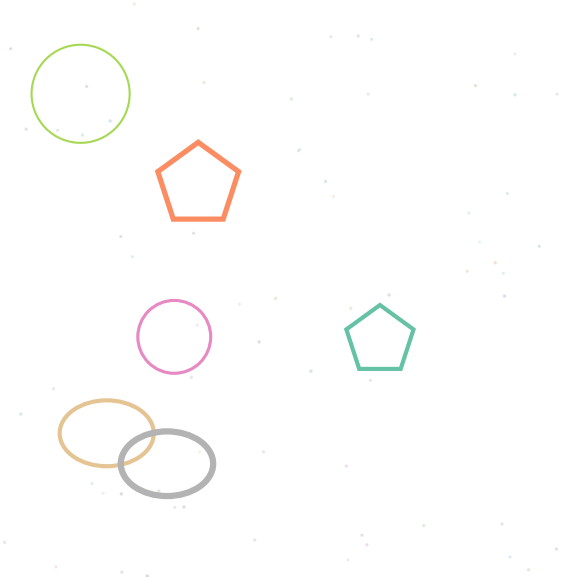[{"shape": "pentagon", "thickness": 2, "radius": 0.31, "center": [0.658, 0.41]}, {"shape": "pentagon", "thickness": 2.5, "radius": 0.37, "center": [0.343, 0.679]}, {"shape": "circle", "thickness": 1.5, "radius": 0.32, "center": [0.302, 0.416]}, {"shape": "circle", "thickness": 1, "radius": 0.42, "center": [0.14, 0.837]}, {"shape": "oval", "thickness": 2, "radius": 0.41, "center": [0.185, 0.249]}, {"shape": "oval", "thickness": 3, "radius": 0.4, "center": [0.289, 0.196]}]